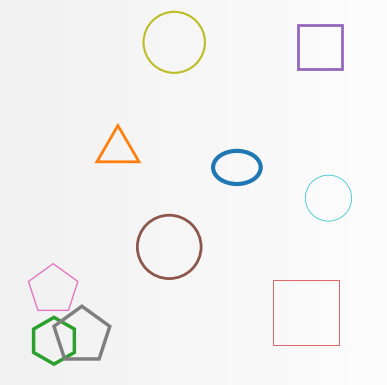[{"shape": "oval", "thickness": 3, "radius": 0.31, "center": [0.611, 0.565]}, {"shape": "triangle", "thickness": 2, "radius": 0.31, "center": [0.304, 0.611]}, {"shape": "hexagon", "thickness": 2.5, "radius": 0.3, "center": [0.139, 0.115]}, {"shape": "square", "thickness": 0.5, "radius": 0.42, "center": [0.79, 0.189]}, {"shape": "square", "thickness": 2, "radius": 0.29, "center": [0.826, 0.879]}, {"shape": "circle", "thickness": 2, "radius": 0.41, "center": [0.437, 0.359]}, {"shape": "pentagon", "thickness": 1, "radius": 0.34, "center": [0.137, 0.248]}, {"shape": "pentagon", "thickness": 2.5, "radius": 0.38, "center": [0.211, 0.129]}, {"shape": "circle", "thickness": 1.5, "radius": 0.4, "center": [0.45, 0.89]}, {"shape": "circle", "thickness": 0.5, "radius": 0.3, "center": [0.848, 0.485]}]